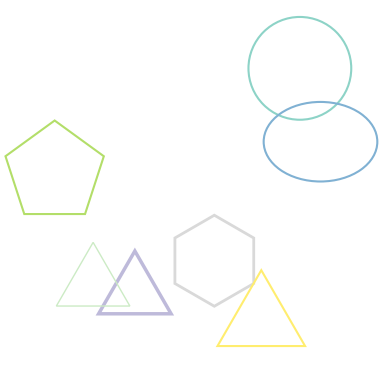[{"shape": "circle", "thickness": 1.5, "radius": 0.67, "center": [0.779, 0.822]}, {"shape": "triangle", "thickness": 2.5, "radius": 0.54, "center": [0.35, 0.239]}, {"shape": "oval", "thickness": 1.5, "radius": 0.74, "center": [0.832, 0.632]}, {"shape": "pentagon", "thickness": 1.5, "radius": 0.67, "center": [0.142, 0.553]}, {"shape": "hexagon", "thickness": 2, "radius": 0.59, "center": [0.557, 0.323]}, {"shape": "triangle", "thickness": 1, "radius": 0.55, "center": [0.242, 0.26]}, {"shape": "triangle", "thickness": 1.5, "radius": 0.66, "center": [0.679, 0.167]}]